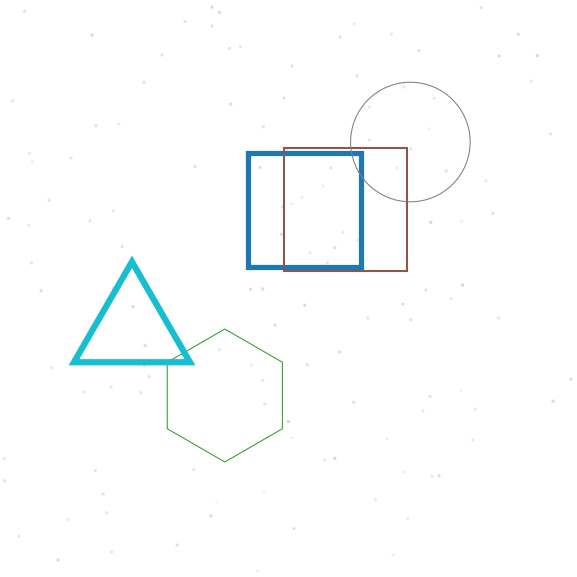[{"shape": "square", "thickness": 2.5, "radius": 0.49, "center": [0.528, 0.635]}, {"shape": "hexagon", "thickness": 0.5, "radius": 0.58, "center": [0.389, 0.314]}, {"shape": "square", "thickness": 1, "radius": 0.53, "center": [0.599, 0.636]}, {"shape": "circle", "thickness": 0.5, "radius": 0.52, "center": [0.711, 0.753]}, {"shape": "triangle", "thickness": 3, "radius": 0.58, "center": [0.228, 0.43]}]